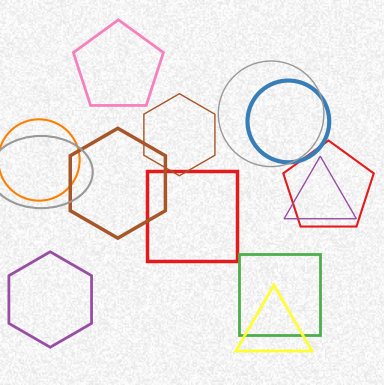[{"shape": "square", "thickness": 2.5, "radius": 0.58, "center": [0.498, 0.44]}, {"shape": "pentagon", "thickness": 1.5, "radius": 0.62, "center": [0.853, 0.512]}, {"shape": "circle", "thickness": 3, "radius": 0.53, "center": [0.749, 0.685]}, {"shape": "square", "thickness": 2, "radius": 0.52, "center": [0.725, 0.235]}, {"shape": "triangle", "thickness": 1, "radius": 0.54, "center": [0.832, 0.486]}, {"shape": "hexagon", "thickness": 2, "radius": 0.62, "center": [0.13, 0.222]}, {"shape": "circle", "thickness": 1.5, "radius": 0.53, "center": [0.101, 0.584]}, {"shape": "triangle", "thickness": 2, "radius": 0.57, "center": [0.711, 0.145]}, {"shape": "hexagon", "thickness": 1, "radius": 0.53, "center": [0.466, 0.65]}, {"shape": "hexagon", "thickness": 2.5, "radius": 0.71, "center": [0.306, 0.524]}, {"shape": "pentagon", "thickness": 2, "radius": 0.61, "center": [0.307, 0.826]}, {"shape": "circle", "thickness": 1, "radius": 0.69, "center": [0.704, 0.704]}, {"shape": "oval", "thickness": 1.5, "radius": 0.67, "center": [0.107, 0.553]}]